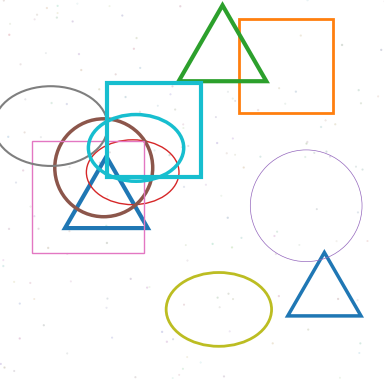[{"shape": "triangle", "thickness": 2.5, "radius": 0.55, "center": [0.843, 0.234]}, {"shape": "triangle", "thickness": 3, "radius": 0.62, "center": [0.276, 0.47]}, {"shape": "square", "thickness": 2, "radius": 0.61, "center": [0.743, 0.828]}, {"shape": "triangle", "thickness": 3, "radius": 0.66, "center": [0.578, 0.855]}, {"shape": "oval", "thickness": 1, "radius": 0.6, "center": [0.345, 0.553]}, {"shape": "circle", "thickness": 0.5, "radius": 0.73, "center": [0.795, 0.466]}, {"shape": "circle", "thickness": 2.5, "radius": 0.64, "center": [0.269, 0.564]}, {"shape": "square", "thickness": 1, "radius": 0.73, "center": [0.229, 0.489]}, {"shape": "oval", "thickness": 1.5, "radius": 0.74, "center": [0.132, 0.673]}, {"shape": "oval", "thickness": 2, "radius": 0.68, "center": [0.568, 0.196]}, {"shape": "square", "thickness": 3, "radius": 0.61, "center": [0.399, 0.662]}, {"shape": "oval", "thickness": 2.5, "radius": 0.62, "center": [0.353, 0.616]}]